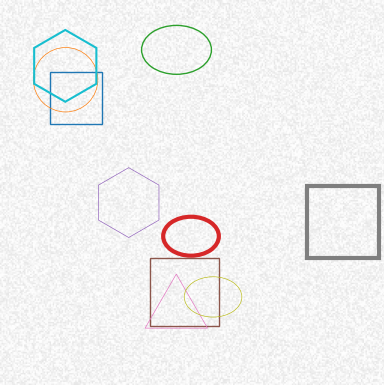[{"shape": "square", "thickness": 1, "radius": 0.34, "center": [0.197, 0.746]}, {"shape": "circle", "thickness": 0.5, "radius": 0.42, "center": [0.17, 0.793]}, {"shape": "oval", "thickness": 1, "radius": 0.45, "center": [0.458, 0.871]}, {"shape": "oval", "thickness": 3, "radius": 0.36, "center": [0.496, 0.386]}, {"shape": "hexagon", "thickness": 0.5, "radius": 0.45, "center": [0.334, 0.474]}, {"shape": "square", "thickness": 1, "radius": 0.45, "center": [0.479, 0.242]}, {"shape": "triangle", "thickness": 0.5, "radius": 0.47, "center": [0.458, 0.194]}, {"shape": "square", "thickness": 3, "radius": 0.47, "center": [0.892, 0.423]}, {"shape": "oval", "thickness": 0.5, "radius": 0.37, "center": [0.553, 0.229]}, {"shape": "hexagon", "thickness": 1.5, "radius": 0.47, "center": [0.17, 0.829]}]